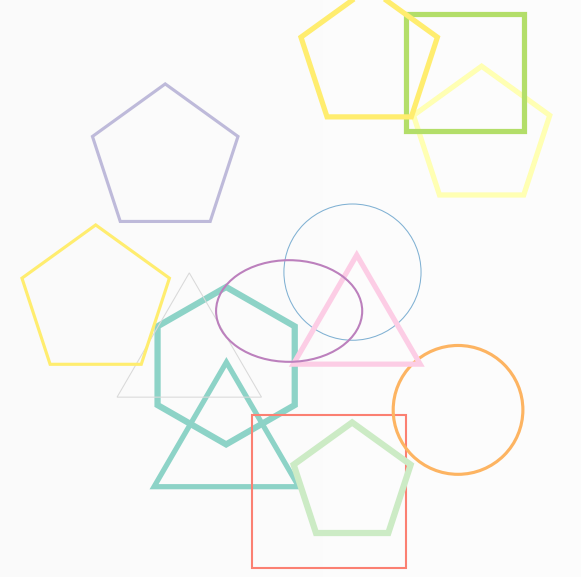[{"shape": "triangle", "thickness": 2.5, "radius": 0.72, "center": [0.39, 0.228]}, {"shape": "hexagon", "thickness": 3, "radius": 0.68, "center": [0.389, 0.366]}, {"shape": "pentagon", "thickness": 2.5, "radius": 0.62, "center": [0.829, 0.761]}, {"shape": "pentagon", "thickness": 1.5, "radius": 0.66, "center": [0.284, 0.722]}, {"shape": "square", "thickness": 1, "radius": 0.66, "center": [0.567, 0.147]}, {"shape": "circle", "thickness": 0.5, "radius": 0.59, "center": [0.606, 0.528]}, {"shape": "circle", "thickness": 1.5, "radius": 0.56, "center": [0.788, 0.289]}, {"shape": "square", "thickness": 2.5, "radius": 0.51, "center": [0.8, 0.874]}, {"shape": "triangle", "thickness": 2.5, "radius": 0.63, "center": [0.614, 0.432]}, {"shape": "triangle", "thickness": 0.5, "radius": 0.72, "center": [0.326, 0.383]}, {"shape": "oval", "thickness": 1, "radius": 0.63, "center": [0.497, 0.461]}, {"shape": "pentagon", "thickness": 3, "radius": 0.53, "center": [0.606, 0.162]}, {"shape": "pentagon", "thickness": 2.5, "radius": 0.62, "center": [0.635, 0.897]}, {"shape": "pentagon", "thickness": 1.5, "radius": 0.67, "center": [0.165, 0.476]}]